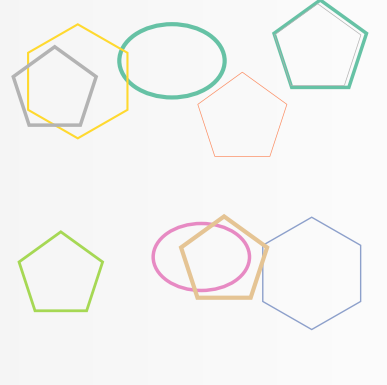[{"shape": "pentagon", "thickness": 2.5, "radius": 0.63, "center": [0.827, 0.874]}, {"shape": "oval", "thickness": 3, "radius": 0.68, "center": [0.444, 0.842]}, {"shape": "pentagon", "thickness": 0.5, "radius": 0.6, "center": [0.625, 0.692]}, {"shape": "hexagon", "thickness": 1, "radius": 0.73, "center": [0.804, 0.29]}, {"shape": "oval", "thickness": 2.5, "radius": 0.62, "center": [0.52, 0.333]}, {"shape": "pentagon", "thickness": 2, "radius": 0.57, "center": [0.157, 0.284]}, {"shape": "hexagon", "thickness": 1.5, "radius": 0.74, "center": [0.201, 0.789]}, {"shape": "pentagon", "thickness": 3, "radius": 0.58, "center": [0.578, 0.321]}, {"shape": "pentagon", "thickness": 0.5, "radius": 0.59, "center": [0.82, 0.873]}, {"shape": "pentagon", "thickness": 2.5, "radius": 0.56, "center": [0.141, 0.766]}]